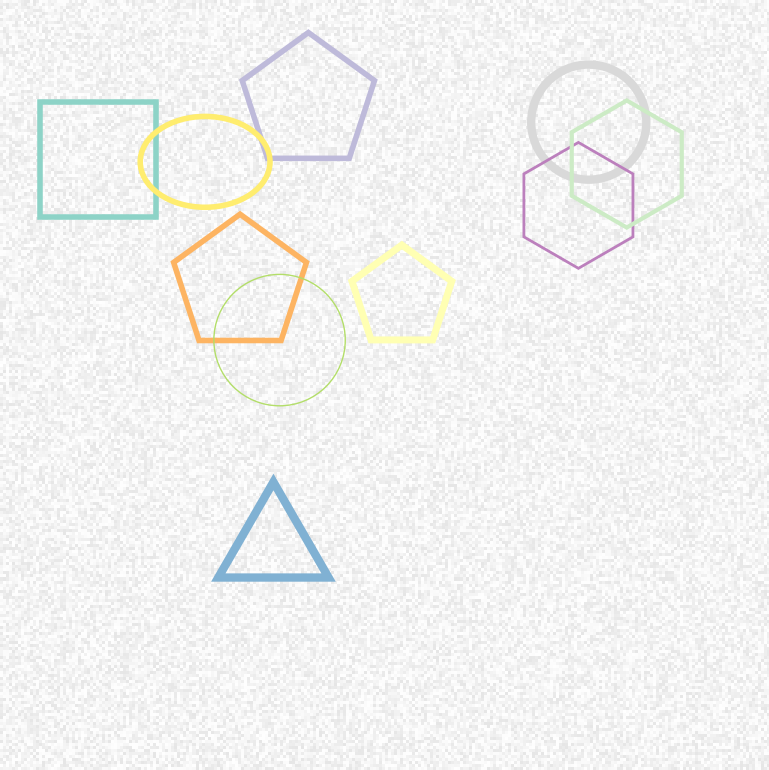[{"shape": "square", "thickness": 2, "radius": 0.37, "center": [0.127, 0.793]}, {"shape": "pentagon", "thickness": 2.5, "radius": 0.34, "center": [0.522, 0.614]}, {"shape": "pentagon", "thickness": 2, "radius": 0.45, "center": [0.4, 0.867]}, {"shape": "triangle", "thickness": 3, "radius": 0.41, "center": [0.355, 0.291]}, {"shape": "pentagon", "thickness": 2, "radius": 0.45, "center": [0.312, 0.631]}, {"shape": "circle", "thickness": 0.5, "radius": 0.43, "center": [0.363, 0.558]}, {"shape": "circle", "thickness": 3, "radius": 0.37, "center": [0.765, 0.841]}, {"shape": "hexagon", "thickness": 1, "radius": 0.41, "center": [0.751, 0.733]}, {"shape": "hexagon", "thickness": 1.5, "radius": 0.41, "center": [0.814, 0.787]}, {"shape": "oval", "thickness": 2, "radius": 0.42, "center": [0.266, 0.79]}]